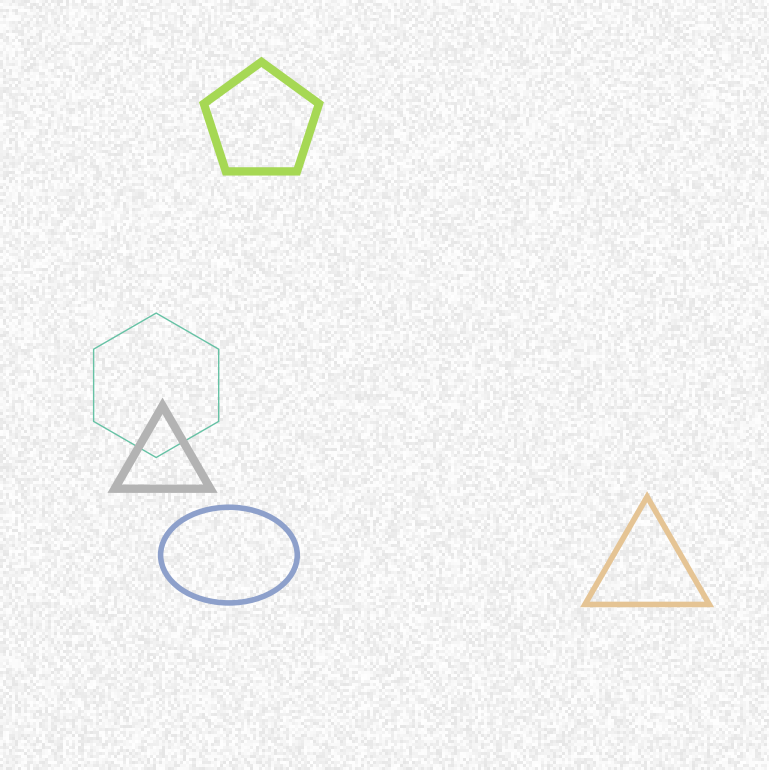[{"shape": "hexagon", "thickness": 0.5, "radius": 0.47, "center": [0.203, 0.5]}, {"shape": "oval", "thickness": 2, "radius": 0.44, "center": [0.297, 0.279]}, {"shape": "pentagon", "thickness": 3, "radius": 0.39, "center": [0.34, 0.841]}, {"shape": "triangle", "thickness": 2, "radius": 0.47, "center": [0.84, 0.262]}, {"shape": "triangle", "thickness": 3, "radius": 0.36, "center": [0.211, 0.401]}]